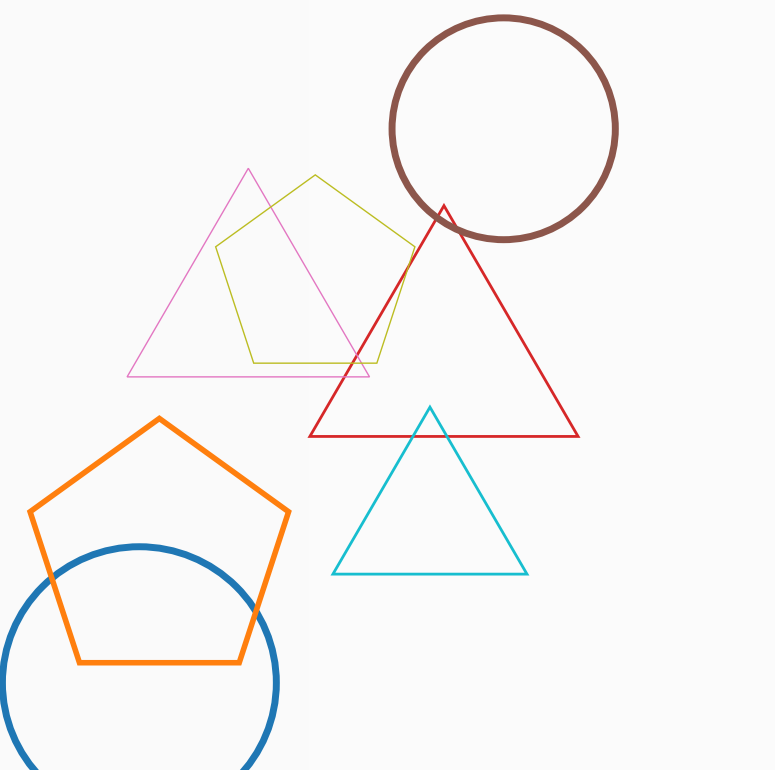[{"shape": "circle", "thickness": 2.5, "radius": 0.88, "center": [0.18, 0.113]}, {"shape": "pentagon", "thickness": 2, "radius": 0.88, "center": [0.206, 0.281]}, {"shape": "triangle", "thickness": 1, "radius": 1.0, "center": [0.573, 0.533]}, {"shape": "circle", "thickness": 2.5, "radius": 0.72, "center": [0.65, 0.833]}, {"shape": "triangle", "thickness": 0.5, "radius": 0.9, "center": [0.32, 0.601]}, {"shape": "pentagon", "thickness": 0.5, "radius": 0.68, "center": [0.407, 0.638]}, {"shape": "triangle", "thickness": 1, "radius": 0.72, "center": [0.555, 0.327]}]